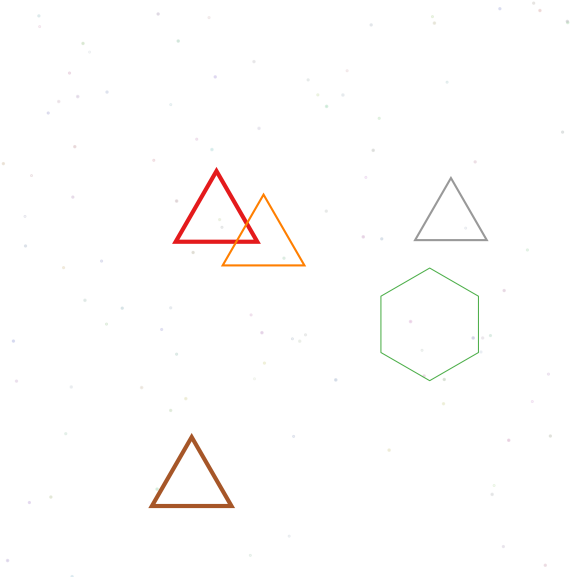[{"shape": "triangle", "thickness": 2, "radius": 0.41, "center": [0.375, 0.621]}, {"shape": "hexagon", "thickness": 0.5, "radius": 0.49, "center": [0.744, 0.437]}, {"shape": "triangle", "thickness": 1, "radius": 0.41, "center": [0.456, 0.58]}, {"shape": "triangle", "thickness": 2, "radius": 0.4, "center": [0.332, 0.163]}, {"shape": "triangle", "thickness": 1, "radius": 0.36, "center": [0.781, 0.619]}]